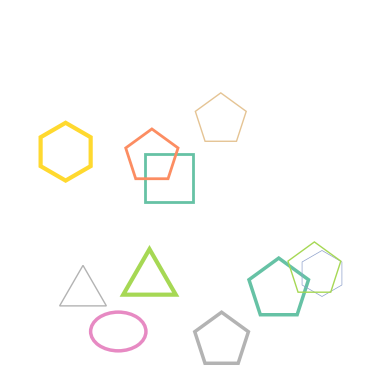[{"shape": "pentagon", "thickness": 2.5, "radius": 0.41, "center": [0.724, 0.248]}, {"shape": "square", "thickness": 2, "radius": 0.31, "center": [0.438, 0.538]}, {"shape": "pentagon", "thickness": 2, "radius": 0.36, "center": [0.394, 0.594]}, {"shape": "hexagon", "thickness": 0.5, "radius": 0.3, "center": [0.836, 0.29]}, {"shape": "oval", "thickness": 2.5, "radius": 0.36, "center": [0.307, 0.139]}, {"shape": "pentagon", "thickness": 1, "radius": 0.36, "center": [0.817, 0.299]}, {"shape": "triangle", "thickness": 3, "radius": 0.39, "center": [0.388, 0.274]}, {"shape": "hexagon", "thickness": 3, "radius": 0.38, "center": [0.17, 0.606]}, {"shape": "pentagon", "thickness": 1, "radius": 0.35, "center": [0.573, 0.689]}, {"shape": "triangle", "thickness": 1, "radius": 0.35, "center": [0.216, 0.241]}, {"shape": "pentagon", "thickness": 2.5, "radius": 0.37, "center": [0.576, 0.116]}]